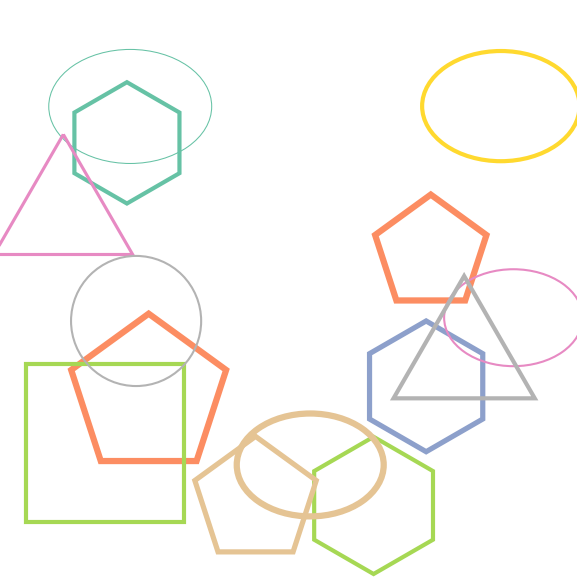[{"shape": "hexagon", "thickness": 2, "radius": 0.53, "center": [0.22, 0.752]}, {"shape": "oval", "thickness": 0.5, "radius": 0.71, "center": [0.225, 0.815]}, {"shape": "pentagon", "thickness": 3, "radius": 0.51, "center": [0.746, 0.561]}, {"shape": "pentagon", "thickness": 3, "radius": 0.71, "center": [0.257, 0.315]}, {"shape": "hexagon", "thickness": 2.5, "radius": 0.57, "center": [0.738, 0.33]}, {"shape": "triangle", "thickness": 1.5, "radius": 0.69, "center": [0.11, 0.628]}, {"shape": "oval", "thickness": 1, "radius": 0.6, "center": [0.889, 0.449]}, {"shape": "hexagon", "thickness": 2, "radius": 0.59, "center": [0.647, 0.124]}, {"shape": "square", "thickness": 2, "radius": 0.68, "center": [0.181, 0.233]}, {"shape": "oval", "thickness": 2, "radius": 0.68, "center": [0.867, 0.815]}, {"shape": "oval", "thickness": 3, "radius": 0.64, "center": [0.537, 0.194]}, {"shape": "pentagon", "thickness": 2.5, "radius": 0.55, "center": [0.443, 0.133]}, {"shape": "circle", "thickness": 1, "radius": 0.56, "center": [0.236, 0.443]}, {"shape": "triangle", "thickness": 2, "radius": 0.71, "center": [0.804, 0.38]}]